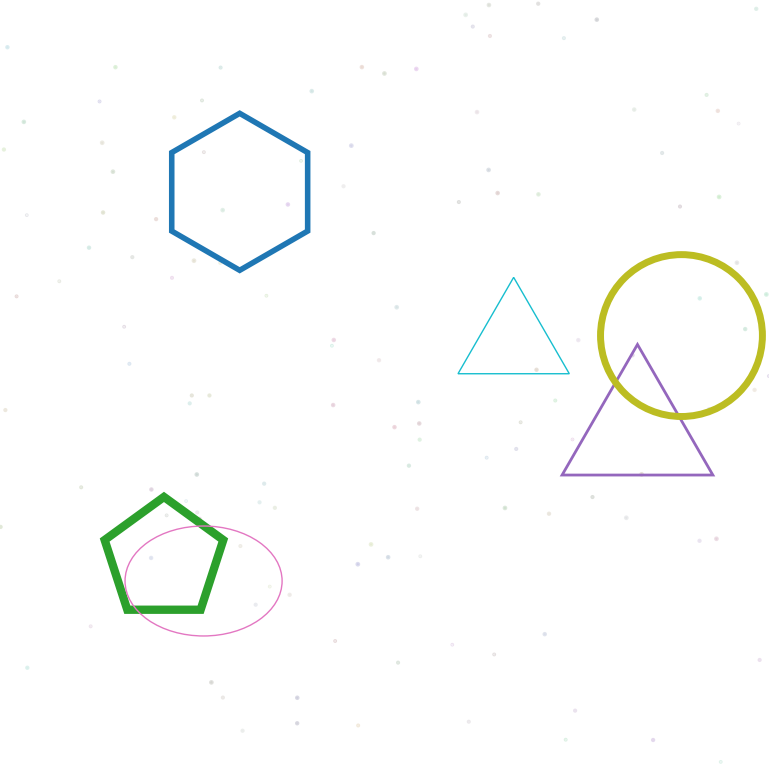[{"shape": "hexagon", "thickness": 2, "radius": 0.51, "center": [0.311, 0.751]}, {"shape": "pentagon", "thickness": 3, "radius": 0.4, "center": [0.213, 0.274]}, {"shape": "triangle", "thickness": 1, "radius": 0.57, "center": [0.828, 0.44]}, {"shape": "oval", "thickness": 0.5, "radius": 0.51, "center": [0.264, 0.245]}, {"shape": "circle", "thickness": 2.5, "radius": 0.53, "center": [0.885, 0.564]}, {"shape": "triangle", "thickness": 0.5, "radius": 0.42, "center": [0.667, 0.556]}]